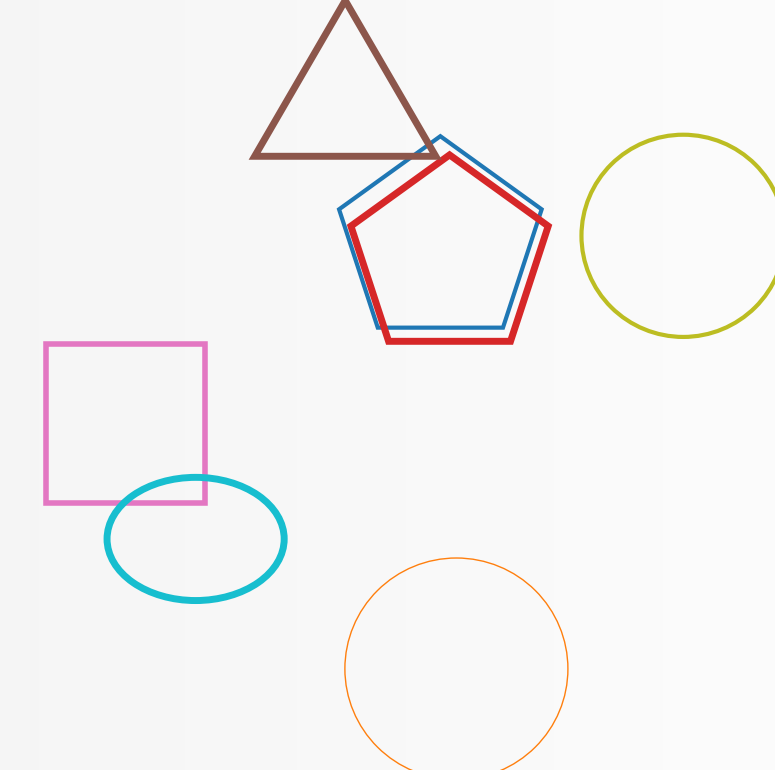[{"shape": "pentagon", "thickness": 1.5, "radius": 0.69, "center": [0.568, 0.686]}, {"shape": "circle", "thickness": 0.5, "radius": 0.72, "center": [0.589, 0.131]}, {"shape": "pentagon", "thickness": 2.5, "radius": 0.67, "center": [0.58, 0.665]}, {"shape": "triangle", "thickness": 2.5, "radius": 0.67, "center": [0.445, 0.864]}, {"shape": "square", "thickness": 2, "radius": 0.52, "center": [0.162, 0.45]}, {"shape": "circle", "thickness": 1.5, "radius": 0.66, "center": [0.882, 0.694]}, {"shape": "oval", "thickness": 2.5, "radius": 0.57, "center": [0.252, 0.3]}]